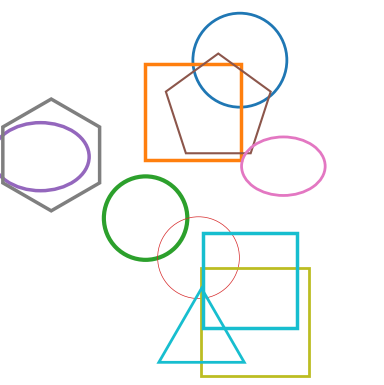[{"shape": "circle", "thickness": 2, "radius": 0.61, "center": [0.623, 0.844]}, {"shape": "square", "thickness": 2.5, "radius": 0.63, "center": [0.501, 0.709]}, {"shape": "circle", "thickness": 3, "radius": 0.54, "center": [0.378, 0.433]}, {"shape": "circle", "thickness": 0.5, "radius": 0.53, "center": [0.516, 0.331]}, {"shape": "oval", "thickness": 2.5, "radius": 0.63, "center": [0.105, 0.593]}, {"shape": "pentagon", "thickness": 1.5, "radius": 0.72, "center": [0.567, 0.718]}, {"shape": "oval", "thickness": 2, "radius": 0.54, "center": [0.736, 0.568]}, {"shape": "hexagon", "thickness": 2.5, "radius": 0.73, "center": [0.133, 0.598]}, {"shape": "square", "thickness": 2, "radius": 0.7, "center": [0.662, 0.164]}, {"shape": "square", "thickness": 2.5, "radius": 0.61, "center": [0.649, 0.271]}, {"shape": "triangle", "thickness": 2, "radius": 0.64, "center": [0.524, 0.123]}]